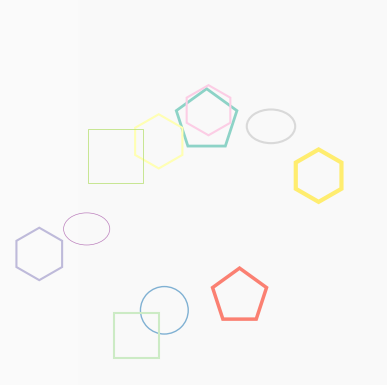[{"shape": "pentagon", "thickness": 2, "radius": 0.41, "center": [0.533, 0.687]}, {"shape": "hexagon", "thickness": 1.5, "radius": 0.35, "center": [0.41, 0.633]}, {"shape": "hexagon", "thickness": 1.5, "radius": 0.34, "center": [0.101, 0.34]}, {"shape": "pentagon", "thickness": 2.5, "radius": 0.37, "center": [0.618, 0.23]}, {"shape": "circle", "thickness": 1, "radius": 0.31, "center": [0.424, 0.194]}, {"shape": "square", "thickness": 0.5, "radius": 0.35, "center": [0.298, 0.594]}, {"shape": "hexagon", "thickness": 1.5, "radius": 0.33, "center": [0.538, 0.714]}, {"shape": "oval", "thickness": 1.5, "radius": 0.31, "center": [0.699, 0.672]}, {"shape": "oval", "thickness": 0.5, "radius": 0.3, "center": [0.224, 0.405]}, {"shape": "square", "thickness": 1.5, "radius": 0.29, "center": [0.353, 0.129]}, {"shape": "hexagon", "thickness": 3, "radius": 0.34, "center": [0.822, 0.544]}]